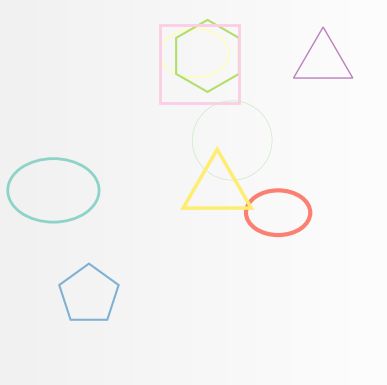[{"shape": "oval", "thickness": 2, "radius": 0.59, "center": [0.138, 0.506]}, {"shape": "oval", "thickness": 1, "radius": 0.45, "center": [0.502, 0.862]}, {"shape": "oval", "thickness": 3, "radius": 0.41, "center": [0.718, 0.448]}, {"shape": "pentagon", "thickness": 1.5, "radius": 0.4, "center": [0.23, 0.235]}, {"shape": "hexagon", "thickness": 1.5, "radius": 0.47, "center": [0.536, 0.855]}, {"shape": "square", "thickness": 2, "radius": 0.51, "center": [0.515, 0.835]}, {"shape": "triangle", "thickness": 1, "radius": 0.44, "center": [0.834, 0.841]}, {"shape": "circle", "thickness": 0.5, "radius": 0.51, "center": [0.599, 0.635]}, {"shape": "triangle", "thickness": 2.5, "radius": 0.51, "center": [0.56, 0.51]}]